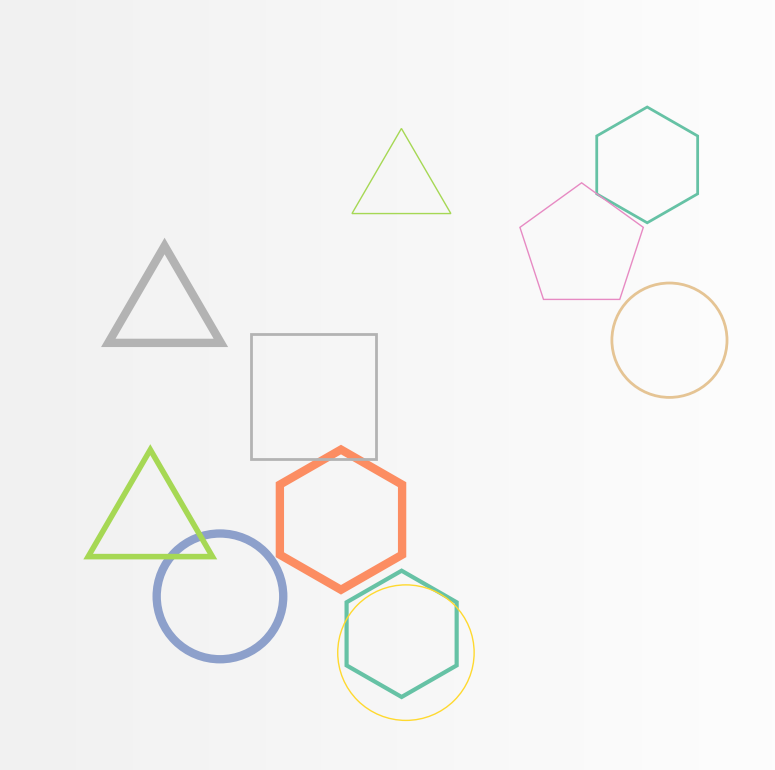[{"shape": "hexagon", "thickness": 1.5, "radius": 0.41, "center": [0.518, 0.177]}, {"shape": "hexagon", "thickness": 1, "radius": 0.38, "center": [0.835, 0.786]}, {"shape": "hexagon", "thickness": 3, "radius": 0.46, "center": [0.44, 0.325]}, {"shape": "circle", "thickness": 3, "radius": 0.41, "center": [0.284, 0.225]}, {"shape": "pentagon", "thickness": 0.5, "radius": 0.42, "center": [0.75, 0.679]}, {"shape": "triangle", "thickness": 0.5, "radius": 0.37, "center": [0.518, 0.759]}, {"shape": "triangle", "thickness": 2, "radius": 0.46, "center": [0.194, 0.323]}, {"shape": "circle", "thickness": 0.5, "radius": 0.44, "center": [0.524, 0.152]}, {"shape": "circle", "thickness": 1, "radius": 0.37, "center": [0.864, 0.558]}, {"shape": "square", "thickness": 1, "radius": 0.41, "center": [0.405, 0.486]}, {"shape": "triangle", "thickness": 3, "radius": 0.42, "center": [0.212, 0.597]}]